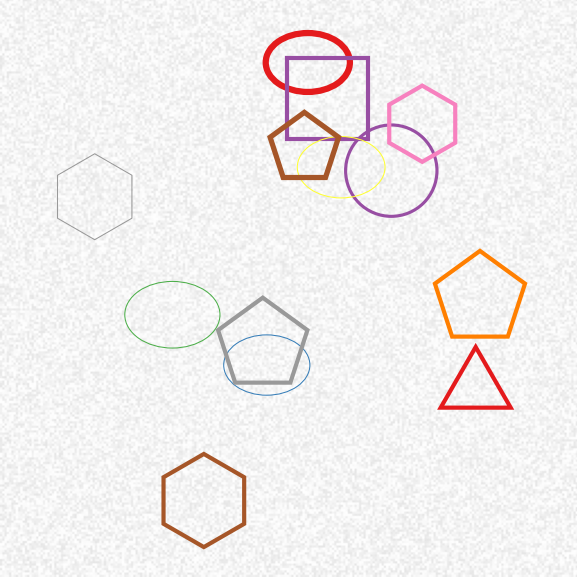[{"shape": "triangle", "thickness": 2, "radius": 0.35, "center": [0.824, 0.328]}, {"shape": "oval", "thickness": 3, "radius": 0.36, "center": [0.533, 0.891]}, {"shape": "oval", "thickness": 0.5, "radius": 0.37, "center": [0.462, 0.367]}, {"shape": "oval", "thickness": 0.5, "radius": 0.41, "center": [0.298, 0.454]}, {"shape": "circle", "thickness": 1.5, "radius": 0.4, "center": [0.678, 0.704]}, {"shape": "square", "thickness": 2, "radius": 0.35, "center": [0.566, 0.829]}, {"shape": "pentagon", "thickness": 2, "radius": 0.41, "center": [0.831, 0.483]}, {"shape": "oval", "thickness": 0.5, "radius": 0.38, "center": [0.591, 0.71]}, {"shape": "pentagon", "thickness": 2.5, "radius": 0.31, "center": [0.527, 0.742]}, {"shape": "hexagon", "thickness": 2, "radius": 0.4, "center": [0.353, 0.132]}, {"shape": "hexagon", "thickness": 2, "radius": 0.33, "center": [0.731, 0.785]}, {"shape": "pentagon", "thickness": 2, "radius": 0.41, "center": [0.455, 0.402]}, {"shape": "hexagon", "thickness": 0.5, "radius": 0.37, "center": [0.164, 0.658]}]